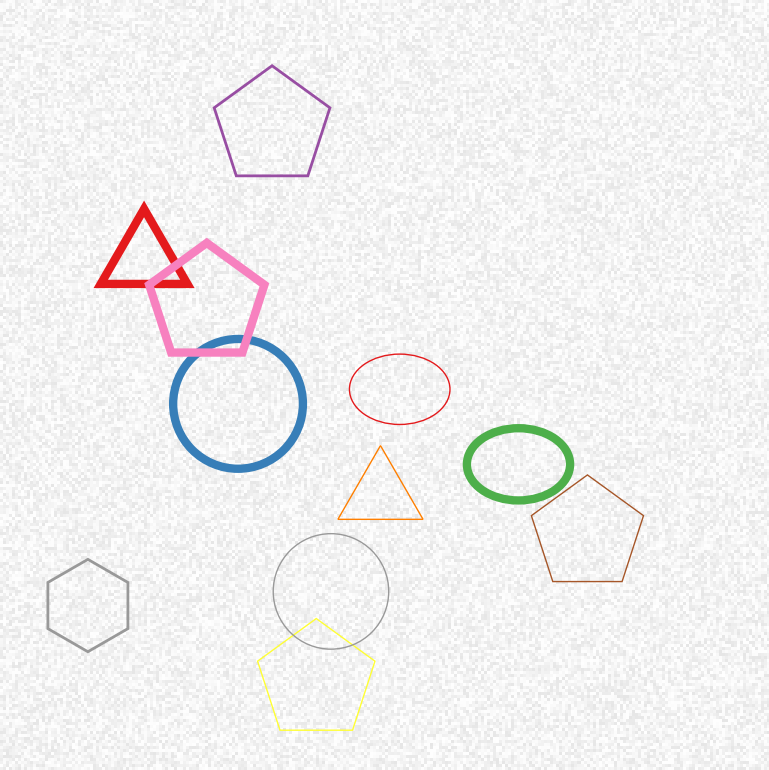[{"shape": "triangle", "thickness": 3, "radius": 0.32, "center": [0.187, 0.664]}, {"shape": "oval", "thickness": 0.5, "radius": 0.33, "center": [0.519, 0.494]}, {"shape": "circle", "thickness": 3, "radius": 0.42, "center": [0.309, 0.475]}, {"shape": "oval", "thickness": 3, "radius": 0.34, "center": [0.673, 0.397]}, {"shape": "pentagon", "thickness": 1, "radius": 0.4, "center": [0.353, 0.836]}, {"shape": "triangle", "thickness": 0.5, "radius": 0.32, "center": [0.494, 0.357]}, {"shape": "pentagon", "thickness": 0.5, "radius": 0.4, "center": [0.411, 0.117]}, {"shape": "pentagon", "thickness": 0.5, "radius": 0.38, "center": [0.763, 0.307]}, {"shape": "pentagon", "thickness": 3, "radius": 0.39, "center": [0.269, 0.606]}, {"shape": "circle", "thickness": 0.5, "radius": 0.37, "center": [0.43, 0.232]}, {"shape": "hexagon", "thickness": 1, "radius": 0.3, "center": [0.114, 0.214]}]